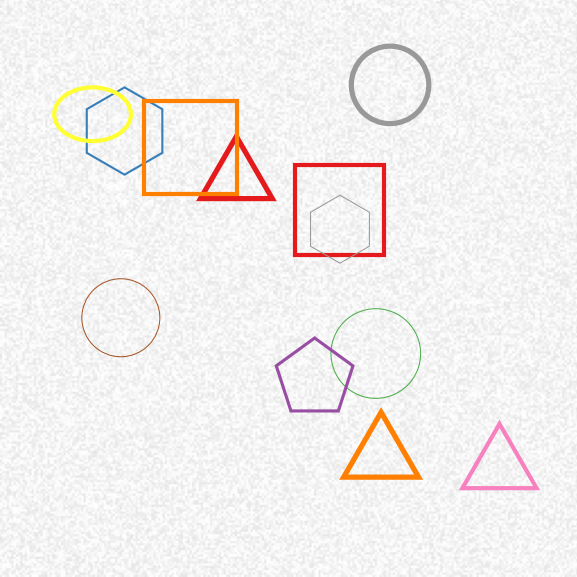[{"shape": "triangle", "thickness": 2.5, "radius": 0.36, "center": [0.409, 0.691]}, {"shape": "square", "thickness": 2, "radius": 0.39, "center": [0.588, 0.635]}, {"shape": "hexagon", "thickness": 1, "radius": 0.38, "center": [0.216, 0.772]}, {"shape": "circle", "thickness": 0.5, "radius": 0.39, "center": [0.651, 0.387]}, {"shape": "pentagon", "thickness": 1.5, "radius": 0.35, "center": [0.545, 0.344]}, {"shape": "triangle", "thickness": 2.5, "radius": 0.37, "center": [0.66, 0.21]}, {"shape": "square", "thickness": 2, "radius": 0.4, "center": [0.33, 0.743]}, {"shape": "oval", "thickness": 2, "radius": 0.33, "center": [0.16, 0.801]}, {"shape": "circle", "thickness": 0.5, "radius": 0.34, "center": [0.209, 0.449]}, {"shape": "triangle", "thickness": 2, "radius": 0.37, "center": [0.865, 0.191]}, {"shape": "hexagon", "thickness": 0.5, "radius": 0.29, "center": [0.589, 0.602]}, {"shape": "circle", "thickness": 2.5, "radius": 0.34, "center": [0.675, 0.852]}]